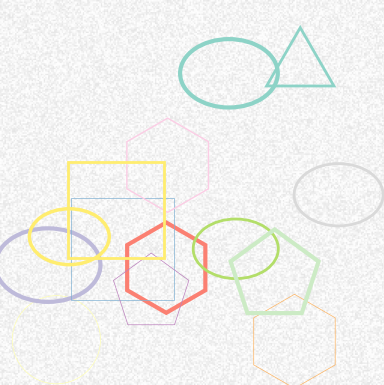[{"shape": "triangle", "thickness": 2, "radius": 0.5, "center": [0.78, 0.827]}, {"shape": "oval", "thickness": 3, "radius": 0.63, "center": [0.595, 0.81]}, {"shape": "circle", "thickness": 0.5, "radius": 0.57, "center": [0.146, 0.118]}, {"shape": "oval", "thickness": 3, "radius": 0.68, "center": [0.124, 0.311]}, {"shape": "hexagon", "thickness": 3, "radius": 0.59, "center": [0.432, 0.305]}, {"shape": "square", "thickness": 0.5, "radius": 0.67, "center": [0.318, 0.353]}, {"shape": "hexagon", "thickness": 0.5, "radius": 0.61, "center": [0.765, 0.113]}, {"shape": "oval", "thickness": 2, "radius": 0.55, "center": [0.612, 0.354]}, {"shape": "hexagon", "thickness": 1, "radius": 0.61, "center": [0.435, 0.571]}, {"shape": "oval", "thickness": 2, "radius": 0.58, "center": [0.879, 0.494]}, {"shape": "pentagon", "thickness": 0.5, "radius": 0.51, "center": [0.393, 0.24]}, {"shape": "pentagon", "thickness": 3, "radius": 0.6, "center": [0.713, 0.284]}, {"shape": "square", "thickness": 2, "radius": 0.62, "center": [0.301, 0.454]}, {"shape": "oval", "thickness": 2.5, "radius": 0.52, "center": [0.18, 0.385]}]